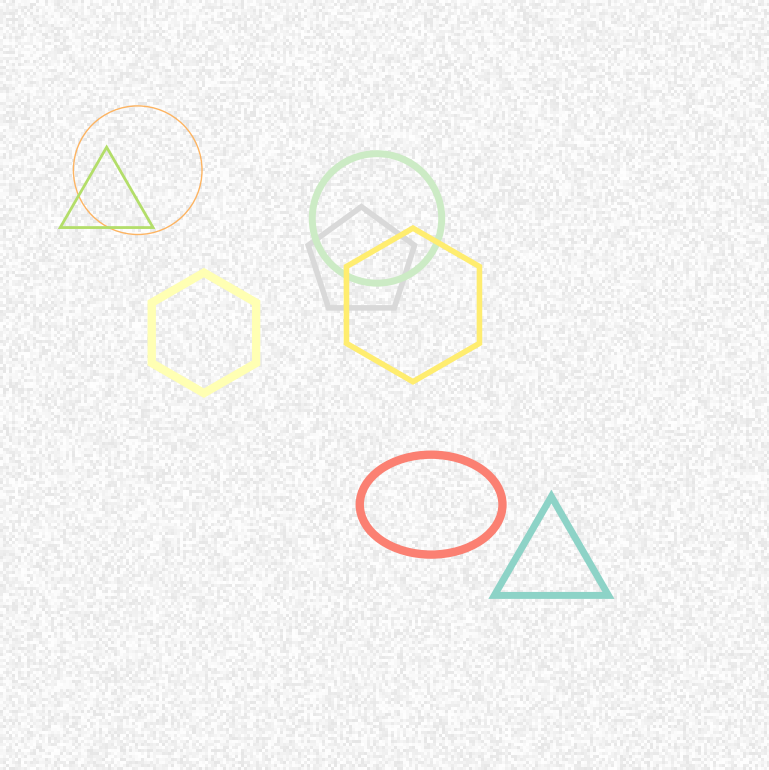[{"shape": "triangle", "thickness": 2.5, "radius": 0.43, "center": [0.716, 0.27]}, {"shape": "hexagon", "thickness": 3, "radius": 0.39, "center": [0.265, 0.568]}, {"shape": "oval", "thickness": 3, "radius": 0.46, "center": [0.56, 0.345]}, {"shape": "circle", "thickness": 0.5, "radius": 0.42, "center": [0.179, 0.779]}, {"shape": "triangle", "thickness": 1, "radius": 0.35, "center": [0.138, 0.739]}, {"shape": "pentagon", "thickness": 2, "radius": 0.36, "center": [0.469, 0.659]}, {"shape": "circle", "thickness": 2.5, "radius": 0.42, "center": [0.49, 0.716]}, {"shape": "hexagon", "thickness": 2, "radius": 0.5, "center": [0.536, 0.604]}]